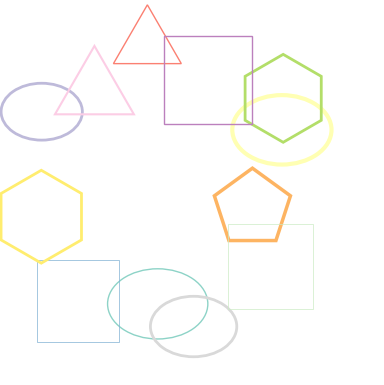[{"shape": "oval", "thickness": 1, "radius": 0.65, "center": [0.41, 0.211]}, {"shape": "oval", "thickness": 3, "radius": 0.64, "center": [0.732, 0.663]}, {"shape": "oval", "thickness": 2, "radius": 0.53, "center": [0.108, 0.71]}, {"shape": "triangle", "thickness": 1, "radius": 0.51, "center": [0.383, 0.886]}, {"shape": "square", "thickness": 0.5, "radius": 0.53, "center": [0.203, 0.219]}, {"shape": "pentagon", "thickness": 2.5, "radius": 0.52, "center": [0.656, 0.459]}, {"shape": "hexagon", "thickness": 2, "radius": 0.57, "center": [0.736, 0.745]}, {"shape": "triangle", "thickness": 1.5, "radius": 0.59, "center": [0.245, 0.762]}, {"shape": "oval", "thickness": 2, "radius": 0.56, "center": [0.503, 0.152]}, {"shape": "square", "thickness": 1, "radius": 0.57, "center": [0.54, 0.793]}, {"shape": "square", "thickness": 0.5, "radius": 0.55, "center": [0.701, 0.308]}, {"shape": "hexagon", "thickness": 2, "radius": 0.6, "center": [0.107, 0.437]}]